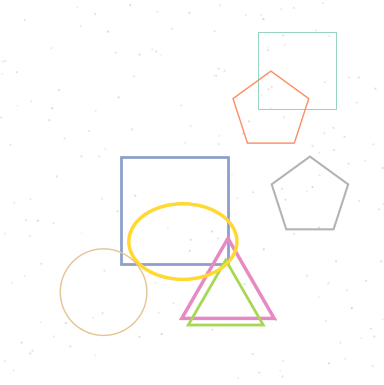[{"shape": "square", "thickness": 0.5, "radius": 0.5, "center": [0.771, 0.816]}, {"shape": "pentagon", "thickness": 1, "radius": 0.52, "center": [0.704, 0.712]}, {"shape": "square", "thickness": 2, "radius": 0.7, "center": [0.454, 0.453]}, {"shape": "triangle", "thickness": 2.5, "radius": 0.69, "center": [0.592, 0.242]}, {"shape": "triangle", "thickness": 2, "radius": 0.56, "center": [0.586, 0.212]}, {"shape": "oval", "thickness": 2.5, "radius": 0.7, "center": [0.475, 0.373]}, {"shape": "circle", "thickness": 1, "radius": 0.56, "center": [0.269, 0.241]}, {"shape": "pentagon", "thickness": 1.5, "radius": 0.52, "center": [0.805, 0.489]}]